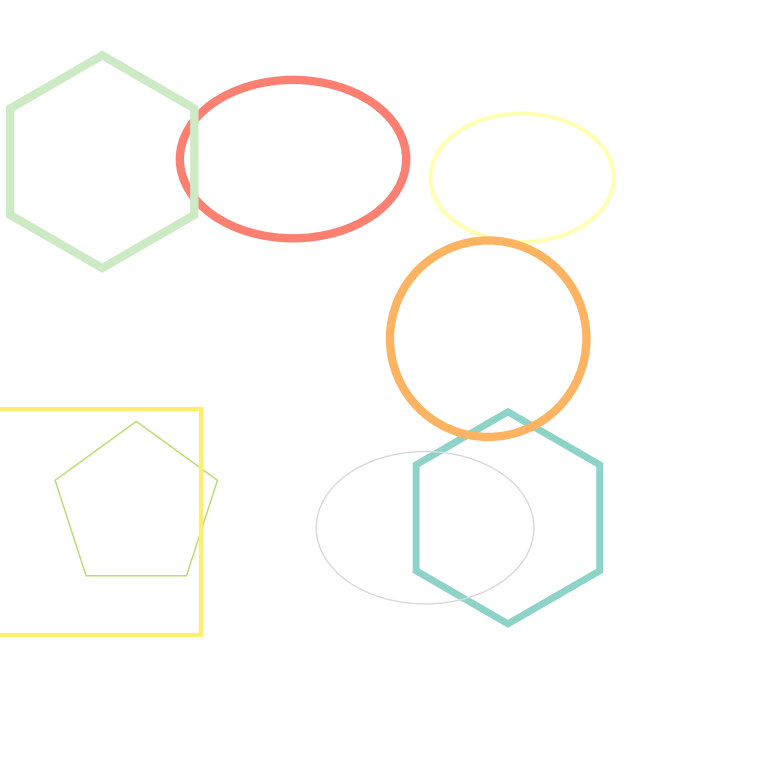[{"shape": "hexagon", "thickness": 2.5, "radius": 0.69, "center": [0.66, 0.328]}, {"shape": "oval", "thickness": 1.5, "radius": 0.6, "center": [0.678, 0.769]}, {"shape": "oval", "thickness": 3, "radius": 0.73, "center": [0.381, 0.793]}, {"shape": "circle", "thickness": 3, "radius": 0.64, "center": [0.634, 0.56]}, {"shape": "pentagon", "thickness": 0.5, "radius": 0.55, "center": [0.177, 0.342]}, {"shape": "oval", "thickness": 0.5, "radius": 0.71, "center": [0.552, 0.315]}, {"shape": "hexagon", "thickness": 3, "radius": 0.69, "center": [0.133, 0.79]}, {"shape": "square", "thickness": 1.5, "radius": 0.73, "center": [0.114, 0.322]}]